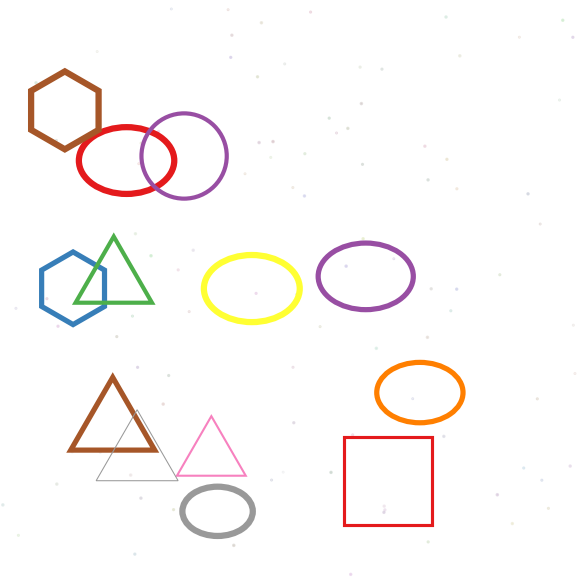[{"shape": "oval", "thickness": 3, "radius": 0.41, "center": [0.219, 0.721]}, {"shape": "square", "thickness": 1.5, "radius": 0.38, "center": [0.672, 0.166]}, {"shape": "hexagon", "thickness": 2.5, "radius": 0.31, "center": [0.127, 0.5]}, {"shape": "triangle", "thickness": 2, "radius": 0.38, "center": [0.197, 0.513]}, {"shape": "circle", "thickness": 2, "radius": 0.37, "center": [0.319, 0.729]}, {"shape": "oval", "thickness": 2.5, "radius": 0.41, "center": [0.633, 0.521]}, {"shape": "oval", "thickness": 2.5, "radius": 0.37, "center": [0.727, 0.319]}, {"shape": "oval", "thickness": 3, "radius": 0.41, "center": [0.436, 0.499]}, {"shape": "triangle", "thickness": 2.5, "radius": 0.42, "center": [0.195, 0.262]}, {"shape": "hexagon", "thickness": 3, "radius": 0.34, "center": [0.112, 0.808]}, {"shape": "triangle", "thickness": 1, "radius": 0.34, "center": [0.366, 0.21]}, {"shape": "triangle", "thickness": 0.5, "radius": 0.41, "center": [0.237, 0.208]}, {"shape": "oval", "thickness": 3, "radius": 0.3, "center": [0.377, 0.114]}]